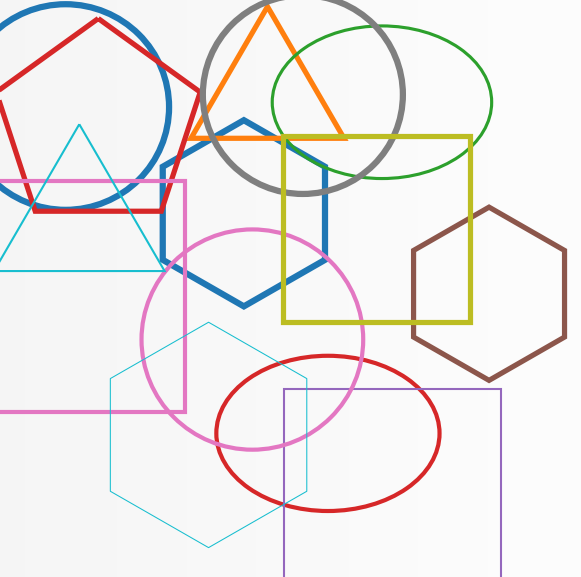[{"shape": "hexagon", "thickness": 3, "radius": 0.81, "center": [0.42, 0.63]}, {"shape": "circle", "thickness": 3, "radius": 0.89, "center": [0.113, 0.814]}, {"shape": "triangle", "thickness": 2.5, "radius": 0.76, "center": [0.46, 0.836]}, {"shape": "oval", "thickness": 1.5, "radius": 0.94, "center": [0.657, 0.822]}, {"shape": "pentagon", "thickness": 2.5, "radius": 0.92, "center": [0.169, 0.783]}, {"shape": "oval", "thickness": 2, "radius": 0.96, "center": [0.564, 0.249]}, {"shape": "square", "thickness": 1, "radius": 0.93, "center": [0.676, 0.139]}, {"shape": "hexagon", "thickness": 2.5, "radius": 0.75, "center": [0.841, 0.49]}, {"shape": "circle", "thickness": 2, "radius": 0.95, "center": [0.434, 0.411]}, {"shape": "square", "thickness": 2, "radius": 1.0, "center": [0.118, 0.486]}, {"shape": "circle", "thickness": 3, "radius": 0.86, "center": [0.521, 0.835]}, {"shape": "square", "thickness": 2.5, "radius": 0.81, "center": [0.647, 0.603]}, {"shape": "triangle", "thickness": 1, "radius": 0.85, "center": [0.136, 0.615]}, {"shape": "hexagon", "thickness": 0.5, "radius": 0.98, "center": [0.359, 0.246]}]